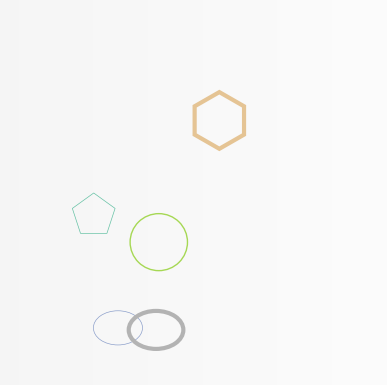[{"shape": "pentagon", "thickness": 0.5, "radius": 0.29, "center": [0.242, 0.441]}, {"shape": "oval", "thickness": 0.5, "radius": 0.32, "center": [0.304, 0.148]}, {"shape": "circle", "thickness": 1, "radius": 0.37, "center": [0.41, 0.371]}, {"shape": "hexagon", "thickness": 3, "radius": 0.37, "center": [0.566, 0.687]}, {"shape": "oval", "thickness": 3, "radius": 0.35, "center": [0.403, 0.143]}]